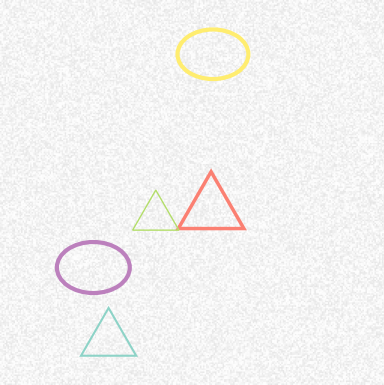[{"shape": "triangle", "thickness": 1.5, "radius": 0.41, "center": [0.282, 0.117]}, {"shape": "triangle", "thickness": 2.5, "radius": 0.49, "center": [0.548, 0.456]}, {"shape": "triangle", "thickness": 1, "radius": 0.35, "center": [0.405, 0.437]}, {"shape": "oval", "thickness": 3, "radius": 0.47, "center": [0.242, 0.305]}, {"shape": "oval", "thickness": 3, "radius": 0.46, "center": [0.553, 0.859]}]